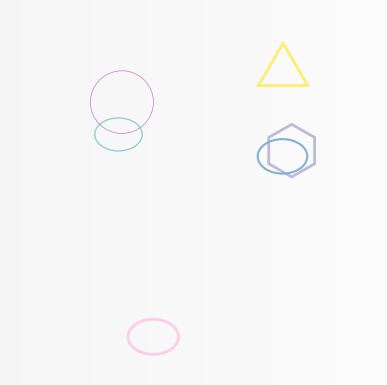[{"shape": "oval", "thickness": 1, "radius": 0.31, "center": [0.306, 0.651]}, {"shape": "hexagon", "thickness": 2, "radius": 0.34, "center": [0.753, 0.609]}, {"shape": "oval", "thickness": 1.5, "radius": 0.32, "center": [0.729, 0.594]}, {"shape": "oval", "thickness": 2, "radius": 0.33, "center": [0.395, 0.125]}, {"shape": "circle", "thickness": 0.5, "radius": 0.41, "center": [0.315, 0.735]}, {"shape": "triangle", "thickness": 2, "radius": 0.37, "center": [0.73, 0.814]}]